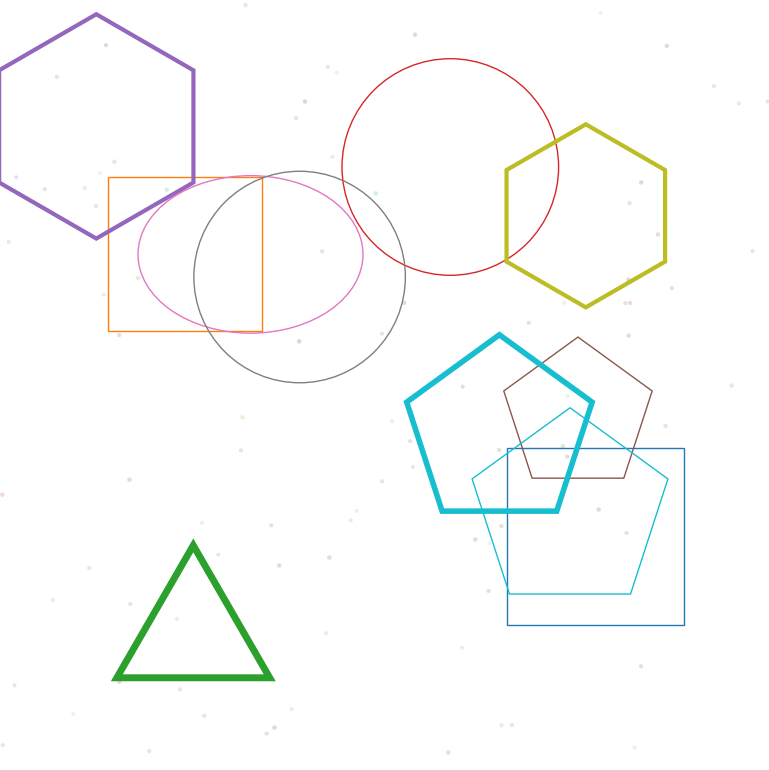[{"shape": "square", "thickness": 0.5, "radius": 0.57, "center": [0.773, 0.303]}, {"shape": "square", "thickness": 0.5, "radius": 0.5, "center": [0.24, 0.67]}, {"shape": "triangle", "thickness": 2.5, "radius": 0.57, "center": [0.251, 0.177]}, {"shape": "circle", "thickness": 0.5, "radius": 0.7, "center": [0.585, 0.783]}, {"shape": "hexagon", "thickness": 1.5, "radius": 0.73, "center": [0.125, 0.836]}, {"shape": "pentagon", "thickness": 0.5, "radius": 0.51, "center": [0.751, 0.461]}, {"shape": "oval", "thickness": 0.5, "radius": 0.73, "center": [0.325, 0.67]}, {"shape": "circle", "thickness": 0.5, "radius": 0.69, "center": [0.389, 0.64]}, {"shape": "hexagon", "thickness": 1.5, "radius": 0.59, "center": [0.761, 0.72]}, {"shape": "pentagon", "thickness": 0.5, "radius": 0.67, "center": [0.74, 0.337]}, {"shape": "pentagon", "thickness": 2, "radius": 0.63, "center": [0.649, 0.439]}]